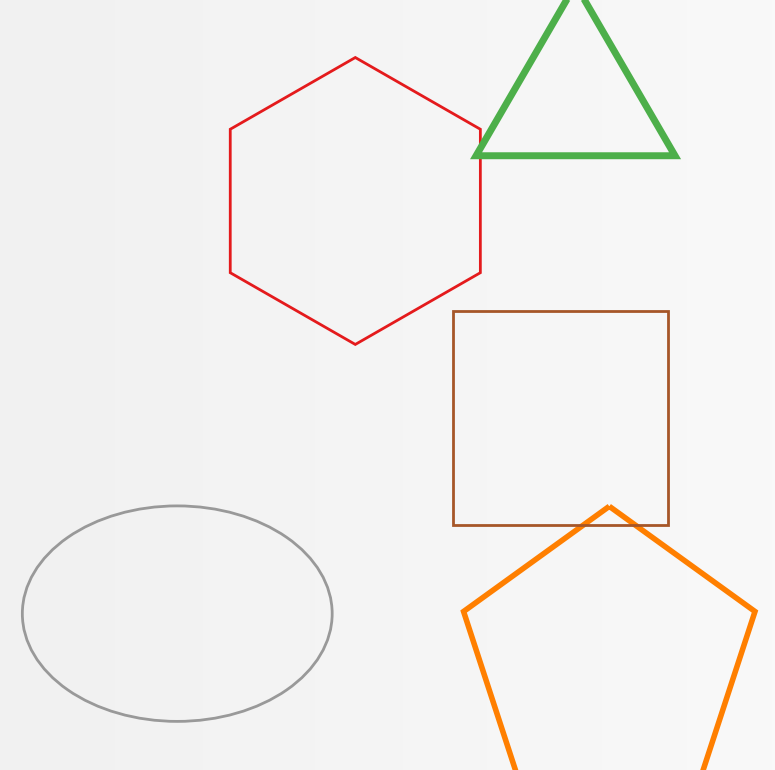[{"shape": "hexagon", "thickness": 1, "radius": 0.93, "center": [0.458, 0.739]}, {"shape": "triangle", "thickness": 2.5, "radius": 0.74, "center": [0.743, 0.872]}, {"shape": "pentagon", "thickness": 2, "radius": 0.99, "center": [0.786, 0.145]}, {"shape": "square", "thickness": 1, "radius": 0.69, "center": [0.723, 0.457]}, {"shape": "oval", "thickness": 1, "radius": 1.0, "center": [0.229, 0.203]}]